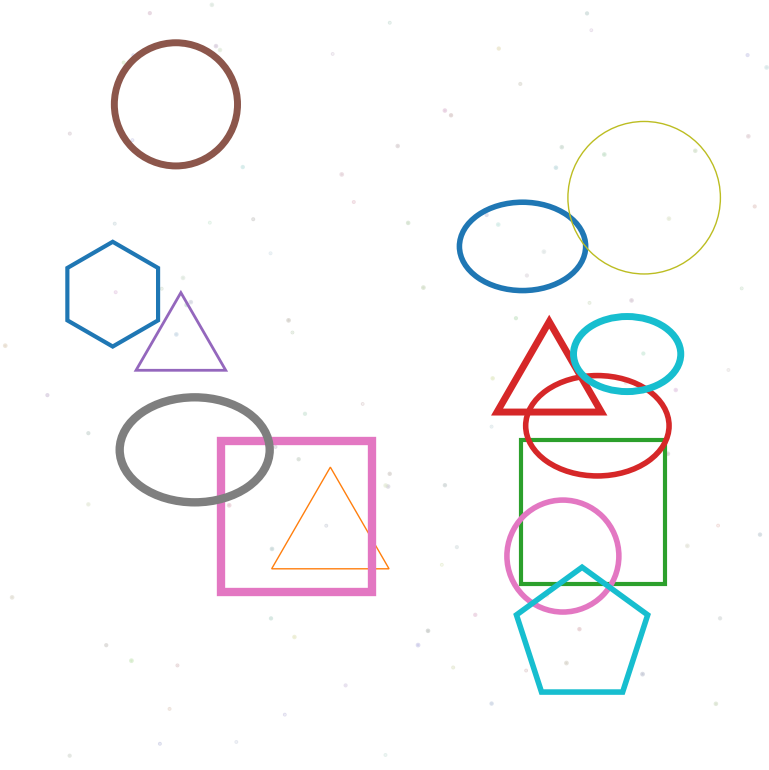[{"shape": "hexagon", "thickness": 1.5, "radius": 0.34, "center": [0.146, 0.618]}, {"shape": "oval", "thickness": 2, "radius": 0.41, "center": [0.679, 0.68]}, {"shape": "triangle", "thickness": 0.5, "radius": 0.44, "center": [0.429, 0.305]}, {"shape": "square", "thickness": 1.5, "radius": 0.47, "center": [0.77, 0.335]}, {"shape": "triangle", "thickness": 2.5, "radius": 0.39, "center": [0.713, 0.504]}, {"shape": "oval", "thickness": 2, "radius": 0.47, "center": [0.776, 0.447]}, {"shape": "triangle", "thickness": 1, "radius": 0.34, "center": [0.235, 0.553]}, {"shape": "circle", "thickness": 2.5, "radius": 0.4, "center": [0.228, 0.864]}, {"shape": "square", "thickness": 3, "radius": 0.49, "center": [0.385, 0.329]}, {"shape": "circle", "thickness": 2, "radius": 0.36, "center": [0.731, 0.278]}, {"shape": "oval", "thickness": 3, "radius": 0.49, "center": [0.253, 0.416]}, {"shape": "circle", "thickness": 0.5, "radius": 0.5, "center": [0.837, 0.743]}, {"shape": "oval", "thickness": 2.5, "radius": 0.35, "center": [0.814, 0.54]}, {"shape": "pentagon", "thickness": 2, "radius": 0.45, "center": [0.756, 0.174]}]